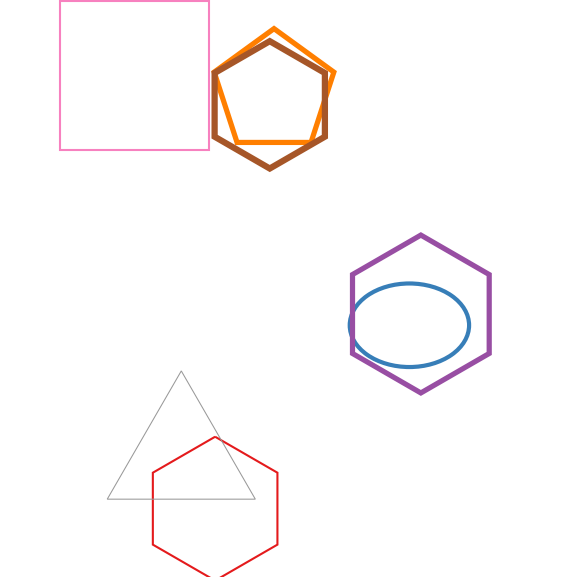[{"shape": "hexagon", "thickness": 1, "radius": 0.62, "center": [0.373, 0.118]}, {"shape": "oval", "thickness": 2, "radius": 0.52, "center": [0.709, 0.436]}, {"shape": "hexagon", "thickness": 2.5, "radius": 0.68, "center": [0.729, 0.455]}, {"shape": "pentagon", "thickness": 2.5, "radius": 0.54, "center": [0.474, 0.841]}, {"shape": "hexagon", "thickness": 3, "radius": 0.55, "center": [0.467, 0.818]}, {"shape": "square", "thickness": 1, "radius": 0.64, "center": [0.233, 0.868]}, {"shape": "triangle", "thickness": 0.5, "radius": 0.74, "center": [0.314, 0.209]}]